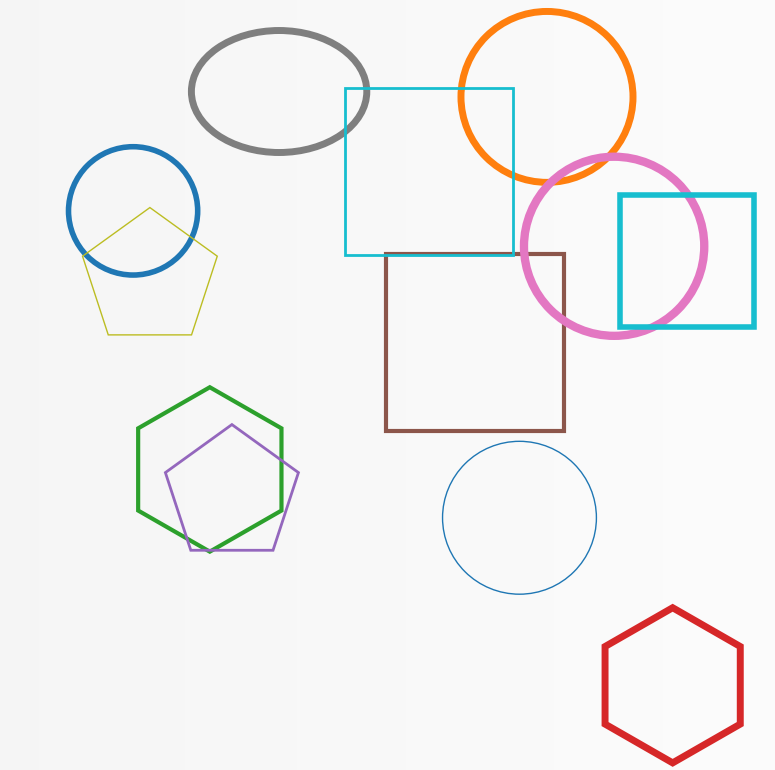[{"shape": "circle", "thickness": 2, "radius": 0.42, "center": [0.172, 0.726]}, {"shape": "circle", "thickness": 0.5, "radius": 0.5, "center": [0.67, 0.328]}, {"shape": "circle", "thickness": 2.5, "radius": 0.55, "center": [0.706, 0.874]}, {"shape": "hexagon", "thickness": 1.5, "radius": 0.53, "center": [0.271, 0.39]}, {"shape": "hexagon", "thickness": 2.5, "radius": 0.5, "center": [0.868, 0.11]}, {"shape": "pentagon", "thickness": 1, "radius": 0.45, "center": [0.299, 0.358]}, {"shape": "square", "thickness": 1.5, "radius": 0.57, "center": [0.613, 0.555]}, {"shape": "circle", "thickness": 3, "radius": 0.58, "center": [0.792, 0.68]}, {"shape": "oval", "thickness": 2.5, "radius": 0.57, "center": [0.36, 0.881]}, {"shape": "pentagon", "thickness": 0.5, "radius": 0.46, "center": [0.193, 0.639]}, {"shape": "square", "thickness": 2, "radius": 0.43, "center": [0.886, 0.661]}, {"shape": "square", "thickness": 1, "radius": 0.54, "center": [0.553, 0.777]}]